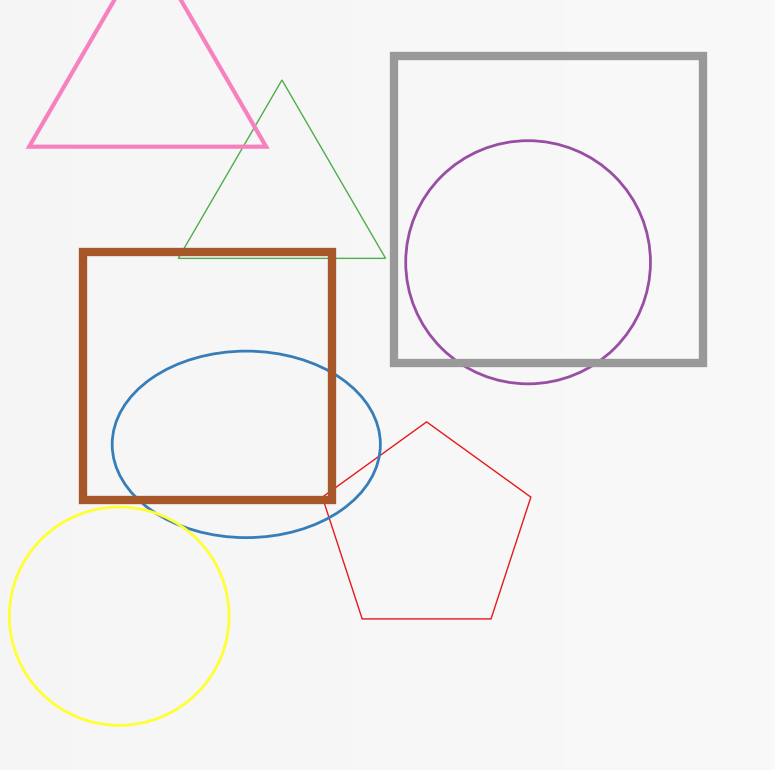[{"shape": "pentagon", "thickness": 0.5, "radius": 0.71, "center": [0.55, 0.311]}, {"shape": "oval", "thickness": 1, "radius": 0.87, "center": [0.318, 0.423]}, {"shape": "triangle", "thickness": 0.5, "radius": 0.77, "center": [0.364, 0.742]}, {"shape": "circle", "thickness": 1, "radius": 0.79, "center": [0.681, 0.659]}, {"shape": "circle", "thickness": 1, "radius": 0.71, "center": [0.154, 0.2]}, {"shape": "square", "thickness": 3, "radius": 0.8, "center": [0.268, 0.512]}, {"shape": "triangle", "thickness": 1.5, "radius": 0.88, "center": [0.19, 0.898]}, {"shape": "square", "thickness": 3, "radius": 1.0, "center": [0.708, 0.728]}]